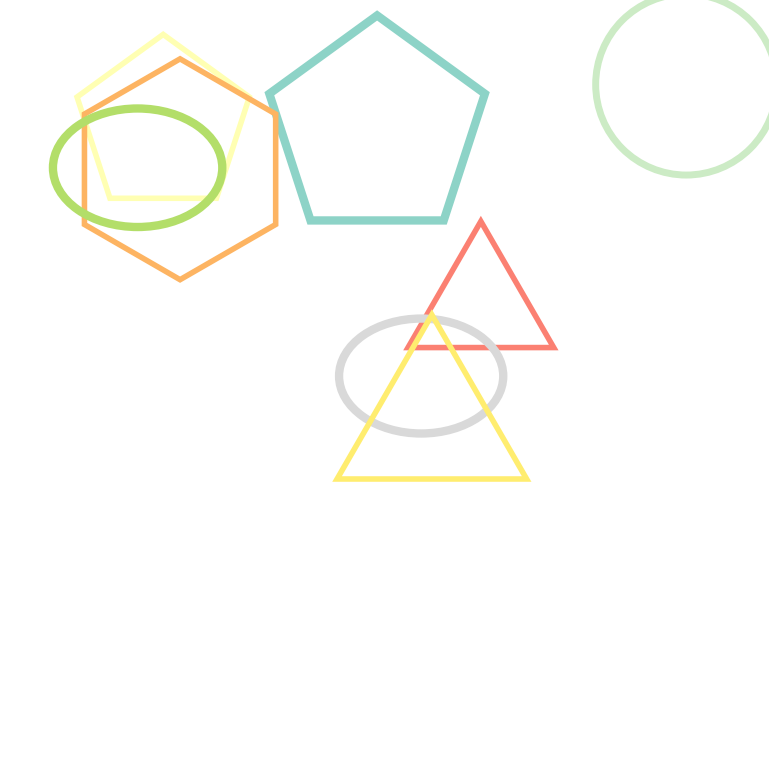[{"shape": "pentagon", "thickness": 3, "radius": 0.74, "center": [0.49, 0.833]}, {"shape": "pentagon", "thickness": 2, "radius": 0.59, "center": [0.212, 0.838]}, {"shape": "triangle", "thickness": 2, "radius": 0.55, "center": [0.624, 0.603]}, {"shape": "hexagon", "thickness": 2, "radius": 0.72, "center": [0.234, 0.78]}, {"shape": "oval", "thickness": 3, "radius": 0.55, "center": [0.179, 0.782]}, {"shape": "oval", "thickness": 3, "radius": 0.53, "center": [0.547, 0.512]}, {"shape": "circle", "thickness": 2.5, "radius": 0.59, "center": [0.891, 0.89]}, {"shape": "triangle", "thickness": 2, "radius": 0.71, "center": [0.561, 0.449]}]